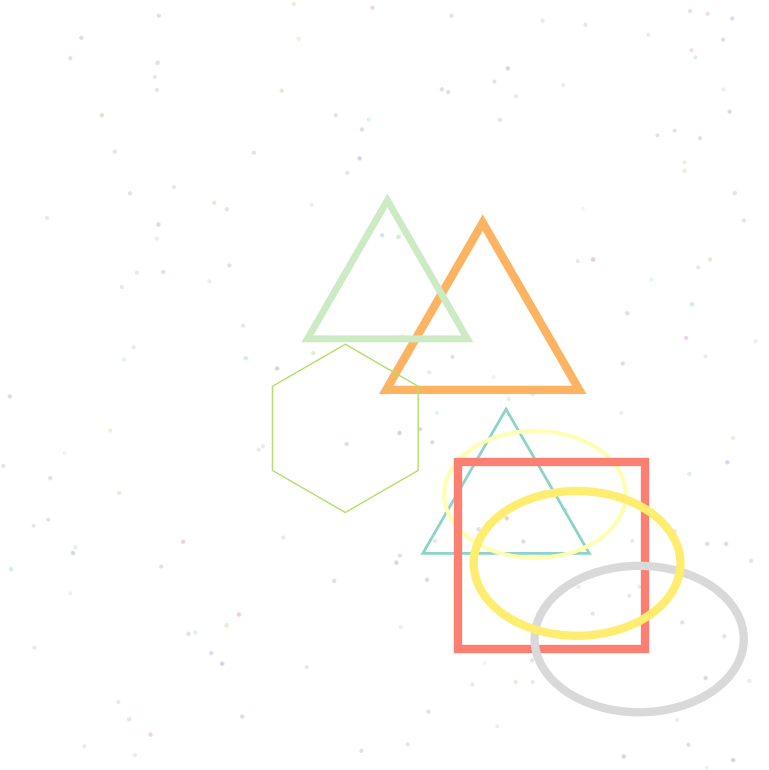[{"shape": "triangle", "thickness": 1, "radius": 0.62, "center": [0.657, 0.344]}, {"shape": "oval", "thickness": 1.5, "radius": 0.59, "center": [0.695, 0.358]}, {"shape": "square", "thickness": 3, "radius": 0.61, "center": [0.716, 0.278]}, {"shape": "triangle", "thickness": 3, "radius": 0.72, "center": [0.627, 0.566]}, {"shape": "hexagon", "thickness": 0.5, "radius": 0.55, "center": [0.448, 0.444]}, {"shape": "oval", "thickness": 3, "radius": 0.68, "center": [0.83, 0.17]}, {"shape": "triangle", "thickness": 2.5, "radius": 0.6, "center": [0.503, 0.62]}, {"shape": "oval", "thickness": 3, "radius": 0.67, "center": [0.749, 0.268]}]